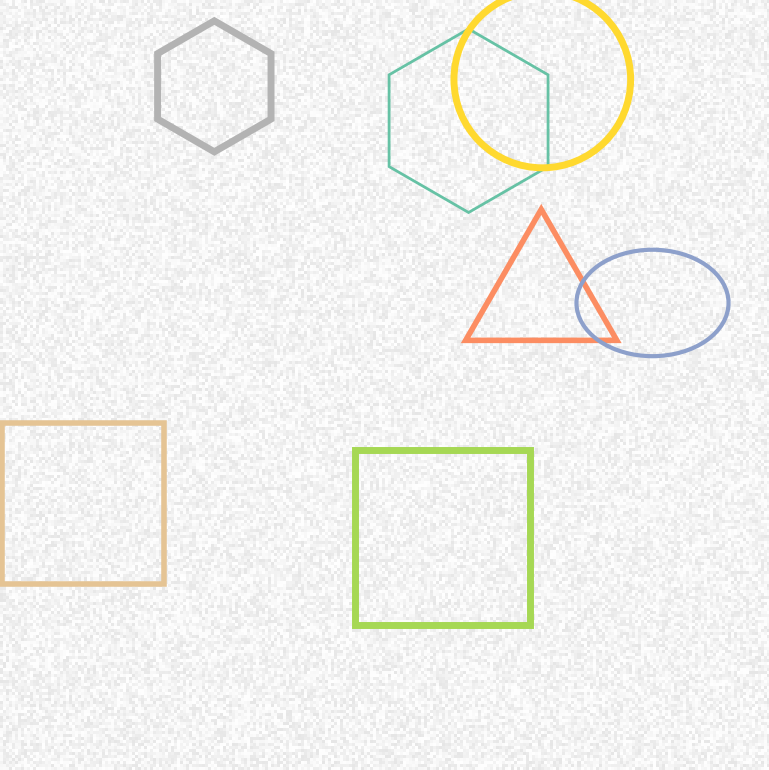[{"shape": "hexagon", "thickness": 1, "radius": 0.6, "center": [0.609, 0.843]}, {"shape": "triangle", "thickness": 2, "radius": 0.57, "center": [0.703, 0.615]}, {"shape": "oval", "thickness": 1.5, "radius": 0.49, "center": [0.847, 0.607]}, {"shape": "square", "thickness": 2.5, "radius": 0.57, "center": [0.575, 0.302]}, {"shape": "circle", "thickness": 2.5, "radius": 0.57, "center": [0.704, 0.897]}, {"shape": "square", "thickness": 2, "radius": 0.53, "center": [0.108, 0.346]}, {"shape": "hexagon", "thickness": 2.5, "radius": 0.43, "center": [0.278, 0.888]}]